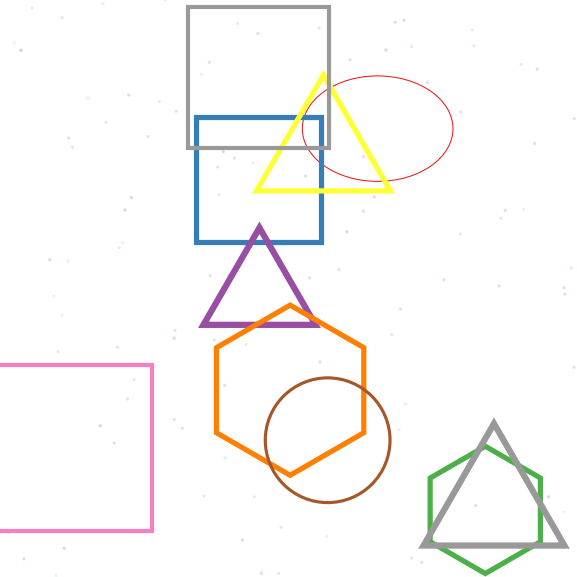[{"shape": "oval", "thickness": 0.5, "radius": 0.65, "center": [0.654, 0.776]}, {"shape": "square", "thickness": 2.5, "radius": 0.54, "center": [0.447, 0.688]}, {"shape": "hexagon", "thickness": 2.5, "radius": 0.55, "center": [0.84, 0.116]}, {"shape": "triangle", "thickness": 3, "radius": 0.56, "center": [0.449, 0.493]}, {"shape": "hexagon", "thickness": 2.5, "radius": 0.74, "center": [0.502, 0.323]}, {"shape": "triangle", "thickness": 2.5, "radius": 0.67, "center": [0.56, 0.735]}, {"shape": "circle", "thickness": 1.5, "radius": 0.54, "center": [0.567, 0.237]}, {"shape": "square", "thickness": 2, "radius": 0.72, "center": [0.12, 0.223]}, {"shape": "square", "thickness": 2, "radius": 0.61, "center": [0.448, 0.865]}, {"shape": "triangle", "thickness": 3, "radius": 0.7, "center": [0.855, 0.125]}]